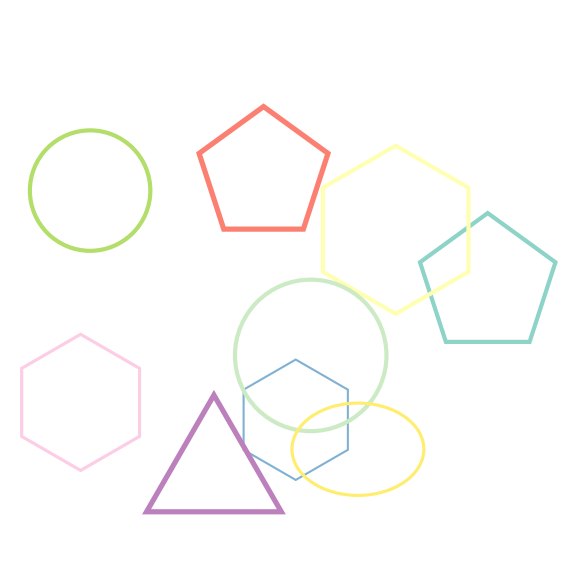[{"shape": "pentagon", "thickness": 2, "radius": 0.62, "center": [0.845, 0.507]}, {"shape": "hexagon", "thickness": 2, "radius": 0.73, "center": [0.685, 0.601]}, {"shape": "pentagon", "thickness": 2.5, "radius": 0.59, "center": [0.456, 0.697]}, {"shape": "hexagon", "thickness": 1, "radius": 0.52, "center": [0.512, 0.272]}, {"shape": "circle", "thickness": 2, "radius": 0.52, "center": [0.156, 0.669]}, {"shape": "hexagon", "thickness": 1.5, "radius": 0.59, "center": [0.14, 0.302]}, {"shape": "triangle", "thickness": 2.5, "radius": 0.67, "center": [0.37, 0.18]}, {"shape": "circle", "thickness": 2, "radius": 0.66, "center": [0.538, 0.384]}, {"shape": "oval", "thickness": 1.5, "radius": 0.57, "center": [0.62, 0.221]}]